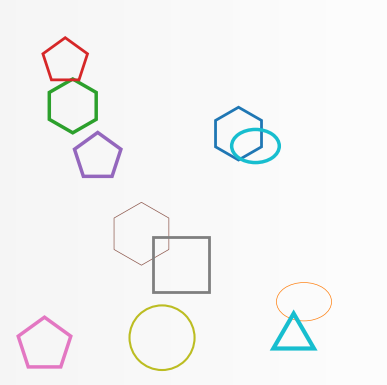[{"shape": "hexagon", "thickness": 2, "radius": 0.34, "center": [0.616, 0.653]}, {"shape": "oval", "thickness": 0.5, "radius": 0.36, "center": [0.784, 0.216]}, {"shape": "hexagon", "thickness": 2.5, "radius": 0.35, "center": [0.188, 0.725]}, {"shape": "pentagon", "thickness": 2, "radius": 0.3, "center": [0.168, 0.842]}, {"shape": "pentagon", "thickness": 2.5, "radius": 0.31, "center": [0.252, 0.593]}, {"shape": "hexagon", "thickness": 0.5, "radius": 0.41, "center": [0.365, 0.393]}, {"shape": "pentagon", "thickness": 2.5, "radius": 0.36, "center": [0.115, 0.105]}, {"shape": "square", "thickness": 2, "radius": 0.36, "center": [0.467, 0.313]}, {"shape": "circle", "thickness": 1.5, "radius": 0.42, "center": [0.418, 0.123]}, {"shape": "triangle", "thickness": 3, "radius": 0.3, "center": [0.758, 0.125]}, {"shape": "oval", "thickness": 2.5, "radius": 0.31, "center": [0.659, 0.621]}]